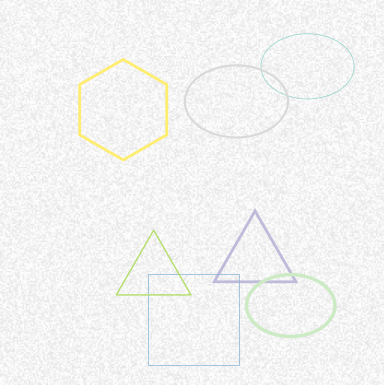[{"shape": "oval", "thickness": 0.5, "radius": 0.61, "center": [0.799, 0.828]}, {"shape": "triangle", "thickness": 2, "radius": 0.61, "center": [0.662, 0.329]}, {"shape": "square", "thickness": 0.5, "radius": 0.59, "center": [0.502, 0.17]}, {"shape": "triangle", "thickness": 1, "radius": 0.56, "center": [0.399, 0.29]}, {"shape": "oval", "thickness": 1.5, "radius": 0.67, "center": [0.614, 0.737]}, {"shape": "oval", "thickness": 2.5, "radius": 0.57, "center": [0.755, 0.206]}, {"shape": "hexagon", "thickness": 2, "radius": 0.65, "center": [0.32, 0.715]}]